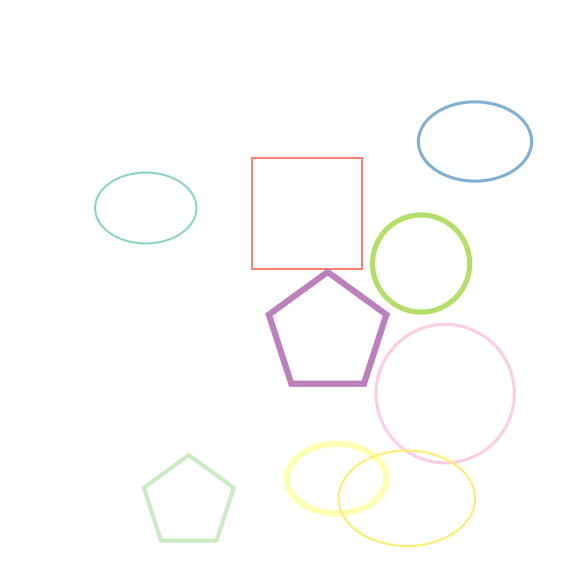[{"shape": "oval", "thickness": 1, "radius": 0.44, "center": [0.252, 0.639]}, {"shape": "oval", "thickness": 3, "radius": 0.43, "center": [0.583, 0.17]}, {"shape": "square", "thickness": 1, "radius": 0.48, "center": [0.532, 0.629]}, {"shape": "oval", "thickness": 1.5, "radius": 0.49, "center": [0.822, 0.754]}, {"shape": "circle", "thickness": 2.5, "radius": 0.42, "center": [0.729, 0.543]}, {"shape": "circle", "thickness": 1.5, "radius": 0.6, "center": [0.771, 0.318]}, {"shape": "pentagon", "thickness": 3, "radius": 0.53, "center": [0.567, 0.421]}, {"shape": "pentagon", "thickness": 2, "radius": 0.41, "center": [0.327, 0.129]}, {"shape": "oval", "thickness": 1, "radius": 0.59, "center": [0.704, 0.136]}]